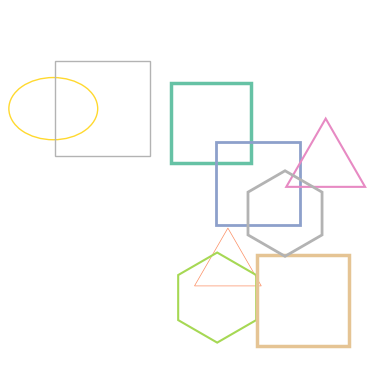[{"shape": "square", "thickness": 2.5, "radius": 0.52, "center": [0.547, 0.681]}, {"shape": "triangle", "thickness": 0.5, "radius": 0.5, "center": [0.592, 0.307]}, {"shape": "square", "thickness": 2, "radius": 0.54, "center": [0.67, 0.523]}, {"shape": "triangle", "thickness": 1.5, "radius": 0.59, "center": [0.846, 0.574]}, {"shape": "hexagon", "thickness": 1.5, "radius": 0.58, "center": [0.564, 0.227]}, {"shape": "oval", "thickness": 1, "radius": 0.58, "center": [0.138, 0.718]}, {"shape": "square", "thickness": 2.5, "radius": 0.59, "center": [0.787, 0.219]}, {"shape": "hexagon", "thickness": 2, "radius": 0.56, "center": [0.74, 0.445]}, {"shape": "square", "thickness": 1, "radius": 0.61, "center": [0.266, 0.719]}]